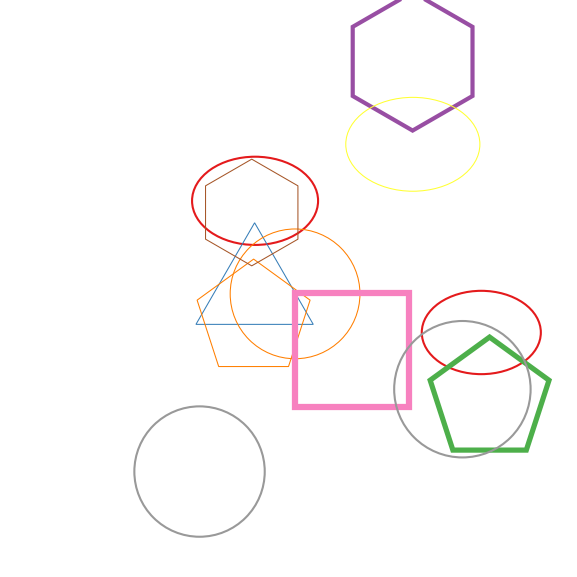[{"shape": "oval", "thickness": 1, "radius": 0.52, "center": [0.833, 0.423]}, {"shape": "oval", "thickness": 1, "radius": 0.55, "center": [0.442, 0.651]}, {"shape": "triangle", "thickness": 0.5, "radius": 0.59, "center": [0.441, 0.496]}, {"shape": "pentagon", "thickness": 2.5, "radius": 0.54, "center": [0.848, 0.307]}, {"shape": "hexagon", "thickness": 2, "radius": 0.6, "center": [0.714, 0.893]}, {"shape": "circle", "thickness": 0.5, "radius": 0.56, "center": [0.511, 0.49]}, {"shape": "pentagon", "thickness": 0.5, "radius": 0.51, "center": [0.439, 0.448]}, {"shape": "oval", "thickness": 0.5, "radius": 0.58, "center": [0.715, 0.749]}, {"shape": "hexagon", "thickness": 0.5, "radius": 0.46, "center": [0.436, 0.631]}, {"shape": "square", "thickness": 3, "radius": 0.49, "center": [0.61, 0.393]}, {"shape": "circle", "thickness": 1, "radius": 0.56, "center": [0.346, 0.183]}, {"shape": "circle", "thickness": 1, "radius": 0.59, "center": [0.801, 0.325]}]